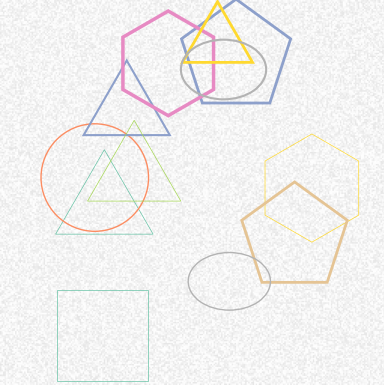[{"shape": "square", "thickness": 0.5, "radius": 0.59, "center": [0.267, 0.129]}, {"shape": "triangle", "thickness": 0.5, "radius": 0.73, "center": [0.271, 0.465]}, {"shape": "circle", "thickness": 1, "radius": 0.7, "center": [0.246, 0.539]}, {"shape": "triangle", "thickness": 1.5, "radius": 0.65, "center": [0.329, 0.714]}, {"shape": "pentagon", "thickness": 2, "radius": 0.75, "center": [0.613, 0.853]}, {"shape": "hexagon", "thickness": 2.5, "radius": 0.68, "center": [0.437, 0.835]}, {"shape": "triangle", "thickness": 0.5, "radius": 0.7, "center": [0.349, 0.548]}, {"shape": "hexagon", "thickness": 0.5, "radius": 0.7, "center": [0.81, 0.511]}, {"shape": "triangle", "thickness": 2, "radius": 0.53, "center": [0.565, 0.891]}, {"shape": "pentagon", "thickness": 2, "radius": 0.72, "center": [0.765, 0.383]}, {"shape": "oval", "thickness": 1.5, "radius": 0.55, "center": [0.581, 0.819]}, {"shape": "oval", "thickness": 1, "radius": 0.53, "center": [0.596, 0.269]}]